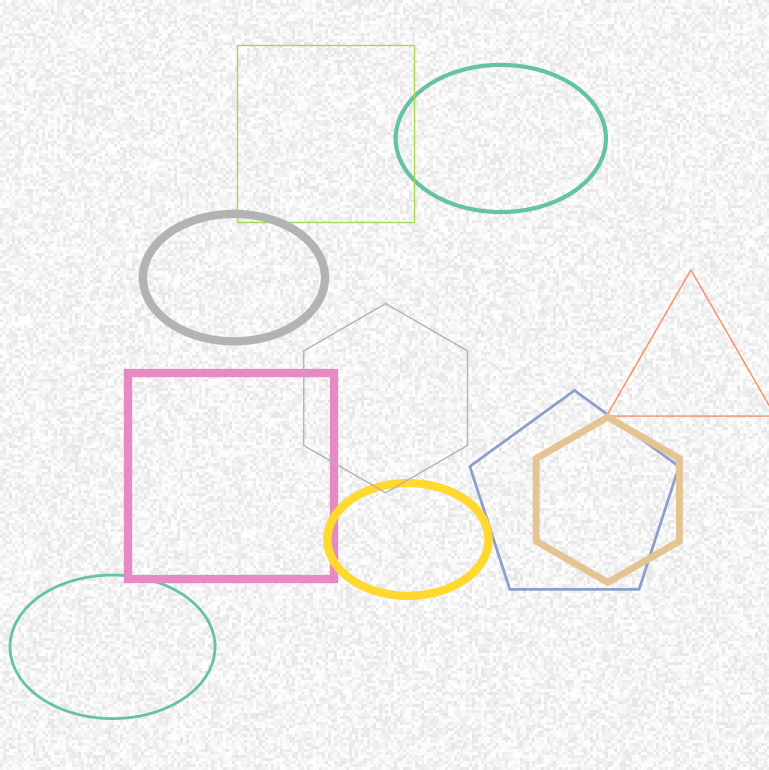[{"shape": "oval", "thickness": 1, "radius": 0.67, "center": [0.146, 0.16]}, {"shape": "oval", "thickness": 1.5, "radius": 0.68, "center": [0.65, 0.82]}, {"shape": "triangle", "thickness": 0.5, "radius": 0.63, "center": [0.897, 0.523]}, {"shape": "pentagon", "thickness": 1, "radius": 0.71, "center": [0.746, 0.35]}, {"shape": "square", "thickness": 3, "radius": 0.67, "center": [0.3, 0.382]}, {"shape": "square", "thickness": 0.5, "radius": 0.57, "center": [0.423, 0.827]}, {"shape": "oval", "thickness": 3, "radius": 0.52, "center": [0.53, 0.299]}, {"shape": "hexagon", "thickness": 2.5, "radius": 0.54, "center": [0.789, 0.351]}, {"shape": "oval", "thickness": 3, "radius": 0.59, "center": [0.304, 0.639]}, {"shape": "hexagon", "thickness": 0.5, "radius": 0.61, "center": [0.501, 0.483]}]